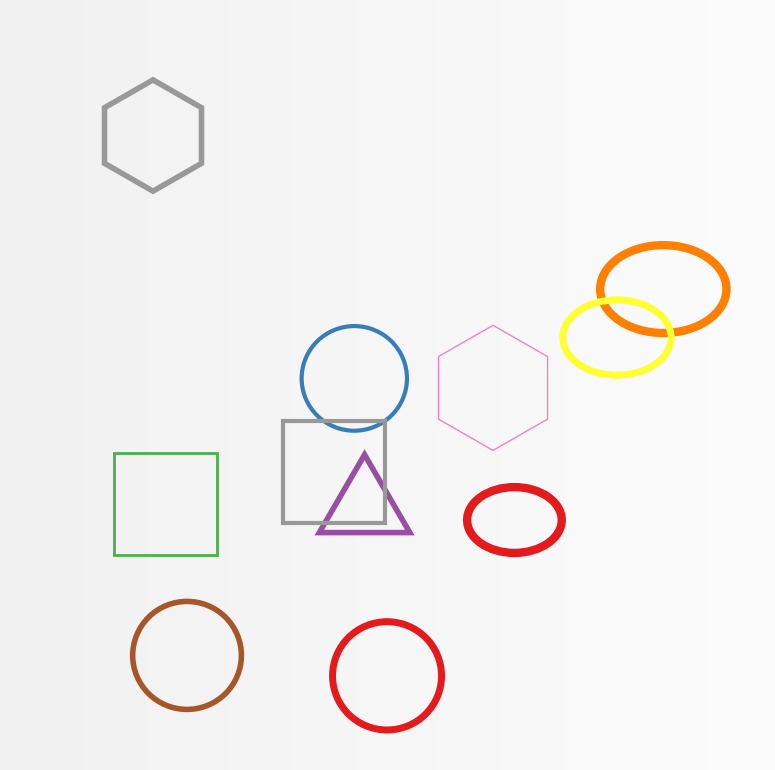[{"shape": "circle", "thickness": 2.5, "radius": 0.35, "center": [0.499, 0.122]}, {"shape": "oval", "thickness": 3, "radius": 0.31, "center": [0.664, 0.325]}, {"shape": "circle", "thickness": 1.5, "radius": 0.34, "center": [0.457, 0.509]}, {"shape": "square", "thickness": 1, "radius": 0.33, "center": [0.213, 0.346]}, {"shape": "triangle", "thickness": 2, "radius": 0.34, "center": [0.47, 0.342]}, {"shape": "oval", "thickness": 3, "radius": 0.41, "center": [0.856, 0.625]}, {"shape": "oval", "thickness": 2.5, "radius": 0.35, "center": [0.796, 0.562]}, {"shape": "circle", "thickness": 2, "radius": 0.35, "center": [0.241, 0.149]}, {"shape": "hexagon", "thickness": 0.5, "radius": 0.41, "center": [0.636, 0.496]}, {"shape": "square", "thickness": 1.5, "radius": 0.33, "center": [0.431, 0.387]}, {"shape": "hexagon", "thickness": 2, "radius": 0.36, "center": [0.197, 0.824]}]